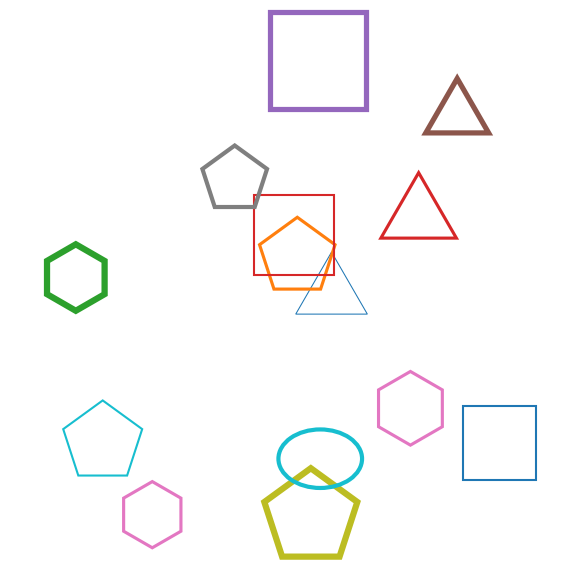[{"shape": "square", "thickness": 1, "radius": 0.32, "center": [0.865, 0.232]}, {"shape": "triangle", "thickness": 0.5, "radius": 0.36, "center": [0.574, 0.491]}, {"shape": "pentagon", "thickness": 1.5, "radius": 0.34, "center": [0.515, 0.554]}, {"shape": "hexagon", "thickness": 3, "radius": 0.29, "center": [0.131, 0.519]}, {"shape": "triangle", "thickness": 1.5, "radius": 0.38, "center": [0.725, 0.625]}, {"shape": "square", "thickness": 1, "radius": 0.35, "center": [0.51, 0.593]}, {"shape": "square", "thickness": 2.5, "radius": 0.42, "center": [0.551, 0.894]}, {"shape": "triangle", "thickness": 2.5, "radius": 0.31, "center": [0.792, 0.8]}, {"shape": "hexagon", "thickness": 1.5, "radius": 0.32, "center": [0.711, 0.292]}, {"shape": "hexagon", "thickness": 1.5, "radius": 0.29, "center": [0.264, 0.108]}, {"shape": "pentagon", "thickness": 2, "radius": 0.29, "center": [0.406, 0.688]}, {"shape": "pentagon", "thickness": 3, "radius": 0.42, "center": [0.538, 0.104]}, {"shape": "pentagon", "thickness": 1, "radius": 0.36, "center": [0.178, 0.234]}, {"shape": "oval", "thickness": 2, "radius": 0.36, "center": [0.555, 0.205]}]